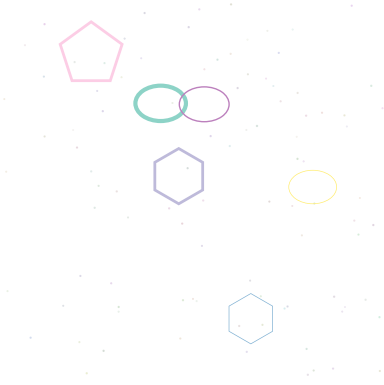[{"shape": "oval", "thickness": 3, "radius": 0.33, "center": [0.417, 0.732]}, {"shape": "hexagon", "thickness": 2, "radius": 0.36, "center": [0.464, 0.542]}, {"shape": "hexagon", "thickness": 0.5, "radius": 0.33, "center": [0.651, 0.172]}, {"shape": "pentagon", "thickness": 2, "radius": 0.42, "center": [0.237, 0.859]}, {"shape": "oval", "thickness": 1, "radius": 0.32, "center": [0.53, 0.729]}, {"shape": "oval", "thickness": 0.5, "radius": 0.31, "center": [0.812, 0.514]}]